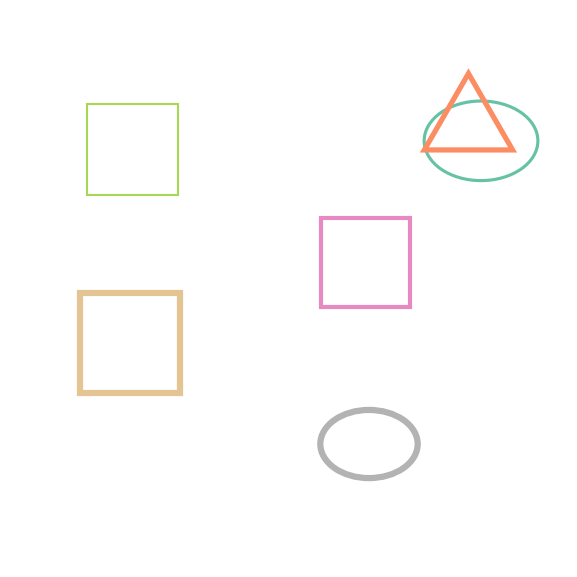[{"shape": "oval", "thickness": 1.5, "radius": 0.49, "center": [0.833, 0.755]}, {"shape": "triangle", "thickness": 2.5, "radius": 0.44, "center": [0.811, 0.784]}, {"shape": "square", "thickness": 2, "radius": 0.38, "center": [0.633, 0.545]}, {"shape": "square", "thickness": 1, "radius": 0.4, "center": [0.23, 0.74]}, {"shape": "square", "thickness": 3, "radius": 0.43, "center": [0.225, 0.405]}, {"shape": "oval", "thickness": 3, "radius": 0.42, "center": [0.639, 0.23]}]